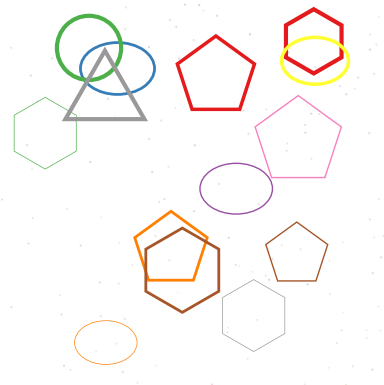[{"shape": "pentagon", "thickness": 2.5, "radius": 0.53, "center": [0.561, 0.801]}, {"shape": "hexagon", "thickness": 3, "radius": 0.42, "center": [0.815, 0.893]}, {"shape": "oval", "thickness": 2, "radius": 0.48, "center": [0.305, 0.822]}, {"shape": "circle", "thickness": 3, "radius": 0.42, "center": [0.231, 0.876]}, {"shape": "hexagon", "thickness": 0.5, "radius": 0.47, "center": [0.117, 0.654]}, {"shape": "oval", "thickness": 1, "radius": 0.47, "center": [0.614, 0.51]}, {"shape": "oval", "thickness": 0.5, "radius": 0.41, "center": [0.275, 0.11]}, {"shape": "pentagon", "thickness": 2, "radius": 0.49, "center": [0.444, 0.352]}, {"shape": "oval", "thickness": 2.5, "radius": 0.43, "center": [0.818, 0.842]}, {"shape": "pentagon", "thickness": 1, "radius": 0.42, "center": [0.771, 0.339]}, {"shape": "hexagon", "thickness": 2, "radius": 0.55, "center": [0.474, 0.298]}, {"shape": "pentagon", "thickness": 1, "radius": 0.59, "center": [0.775, 0.634]}, {"shape": "triangle", "thickness": 3, "radius": 0.59, "center": [0.273, 0.75]}, {"shape": "hexagon", "thickness": 0.5, "radius": 0.47, "center": [0.659, 0.18]}]